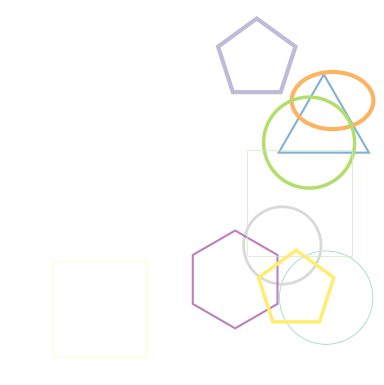[{"shape": "circle", "thickness": 0.5, "radius": 0.61, "center": [0.847, 0.227]}, {"shape": "square", "thickness": 0.5, "radius": 0.62, "center": [0.259, 0.199]}, {"shape": "pentagon", "thickness": 3, "radius": 0.53, "center": [0.667, 0.846]}, {"shape": "triangle", "thickness": 1.5, "radius": 0.68, "center": [0.841, 0.671]}, {"shape": "oval", "thickness": 3, "radius": 0.53, "center": [0.864, 0.739]}, {"shape": "circle", "thickness": 2.5, "radius": 0.59, "center": [0.803, 0.63]}, {"shape": "circle", "thickness": 2, "radius": 0.5, "center": [0.733, 0.362]}, {"shape": "hexagon", "thickness": 1.5, "radius": 0.64, "center": [0.611, 0.274]}, {"shape": "square", "thickness": 0.5, "radius": 0.68, "center": [0.778, 0.473]}, {"shape": "pentagon", "thickness": 2.5, "radius": 0.51, "center": [0.769, 0.247]}]